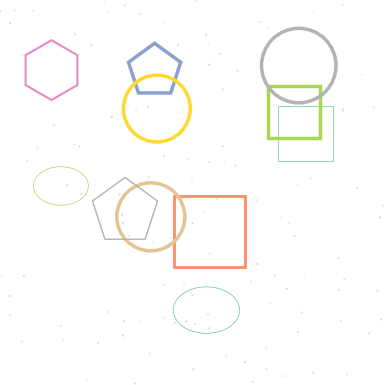[{"shape": "square", "thickness": 0.5, "radius": 0.36, "center": [0.793, 0.653]}, {"shape": "oval", "thickness": 0.5, "radius": 0.43, "center": [0.536, 0.194]}, {"shape": "square", "thickness": 2, "radius": 0.46, "center": [0.544, 0.399]}, {"shape": "pentagon", "thickness": 2.5, "radius": 0.36, "center": [0.402, 0.816]}, {"shape": "hexagon", "thickness": 1.5, "radius": 0.39, "center": [0.134, 0.818]}, {"shape": "oval", "thickness": 0.5, "radius": 0.36, "center": [0.158, 0.517]}, {"shape": "square", "thickness": 2.5, "radius": 0.34, "center": [0.765, 0.709]}, {"shape": "circle", "thickness": 2.5, "radius": 0.43, "center": [0.407, 0.718]}, {"shape": "circle", "thickness": 2.5, "radius": 0.44, "center": [0.392, 0.437]}, {"shape": "pentagon", "thickness": 1, "radius": 0.44, "center": [0.325, 0.45]}, {"shape": "circle", "thickness": 2.5, "radius": 0.48, "center": [0.776, 0.83]}]